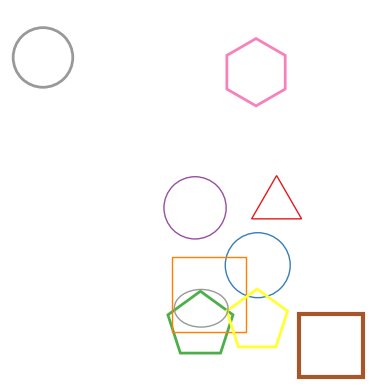[{"shape": "triangle", "thickness": 1, "radius": 0.37, "center": [0.718, 0.469]}, {"shape": "circle", "thickness": 1, "radius": 0.42, "center": [0.669, 0.311]}, {"shape": "pentagon", "thickness": 2, "radius": 0.44, "center": [0.521, 0.155]}, {"shape": "circle", "thickness": 1, "radius": 0.4, "center": [0.507, 0.46]}, {"shape": "square", "thickness": 1, "radius": 0.48, "center": [0.543, 0.235]}, {"shape": "pentagon", "thickness": 2, "radius": 0.42, "center": [0.668, 0.166]}, {"shape": "square", "thickness": 3, "radius": 0.41, "center": [0.86, 0.103]}, {"shape": "hexagon", "thickness": 2, "radius": 0.44, "center": [0.665, 0.812]}, {"shape": "circle", "thickness": 2, "radius": 0.39, "center": [0.112, 0.851]}, {"shape": "oval", "thickness": 1, "radius": 0.35, "center": [0.522, 0.199]}]